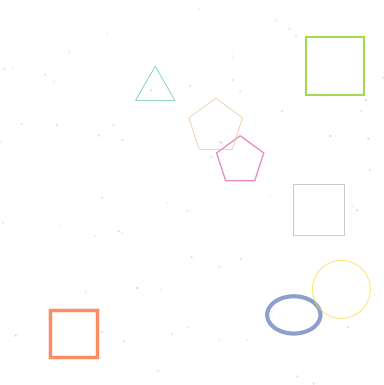[{"shape": "triangle", "thickness": 0.5, "radius": 0.3, "center": [0.403, 0.769]}, {"shape": "square", "thickness": 2.5, "radius": 0.3, "center": [0.191, 0.133]}, {"shape": "oval", "thickness": 3, "radius": 0.35, "center": [0.763, 0.182]}, {"shape": "pentagon", "thickness": 1, "radius": 0.32, "center": [0.624, 0.583]}, {"shape": "square", "thickness": 1.5, "radius": 0.38, "center": [0.87, 0.829]}, {"shape": "circle", "thickness": 0.5, "radius": 0.38, "center": [0.887, 0.248]}, {"shape": "pentagon", "thickness": 0.5, "radius": 0.37, "center": [0.56, 0.671]}, {"shape": "square", "thickness": 0.5, "radius": 0.33, "center": [0.827, 0.457]}]